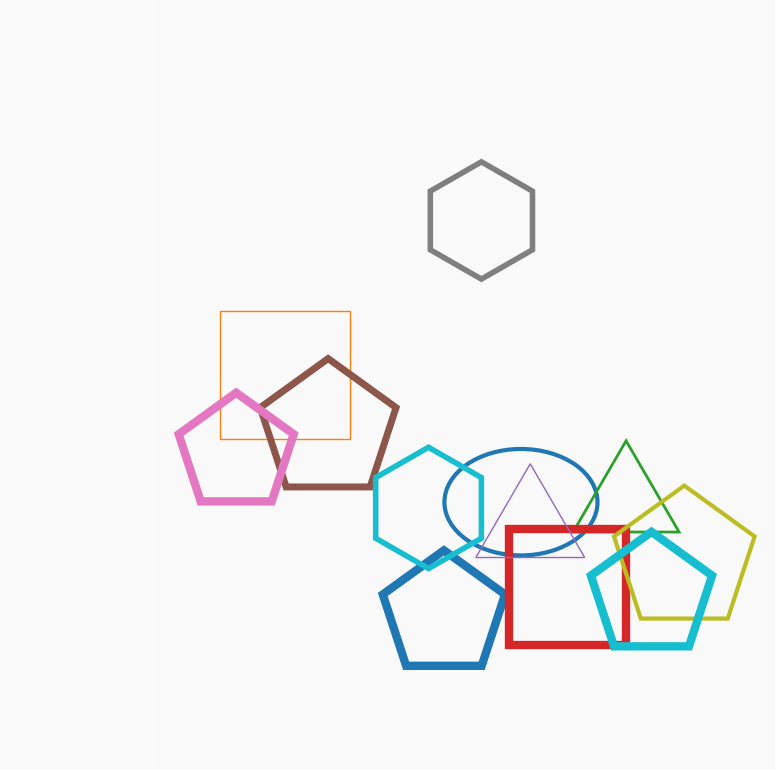[{"shape": "pentagon", "thickness": 3, "radius": 0.41, "center": [0.573, 0.202]}, {"shape": "oval", "thickness": 1.5, "radius": 0.49, "center": [0.672, 0.348]}, {"shape": "square", "thickness": 0.5, "radius": 0.42, "center": [0.368, 0.513]}, {"shape": "triangle", "thickness": 1, "radius": 0.39, "center": [0.808, 0.349]}, {"shape": "square", "thickness": 3, "radius": 0.38, "center": [0.732, 0.238]}, {"shape": "triangle", "thickness": 0.5, "radius": 0.41, "center": [0.684, 0.317]}, {"shape": "pentagon", "thickness": 2.5, "radius": 0.46, "center": [0.423, 0.442]}, {"shape": "pentagon", "thickness": 3, "radius": 0.39, "center": [0.305, 0.412]}, {"shape": "hexagon", "thickness": 2, "radius": 0.38, "center": [0.621, 0.714]}, {"shape": "pentagon", "thickness": 1.5, "radius": 0.48, "center": [0.883, 0.274]}, {"shape": "pentagon", "thickness": 3, "radius": 0.41, "center": [0.841, 0.227]}, {"shape": "hexagon", "thickness": 2, "radius": 0.39, "center": [0.553, 0.34]}]